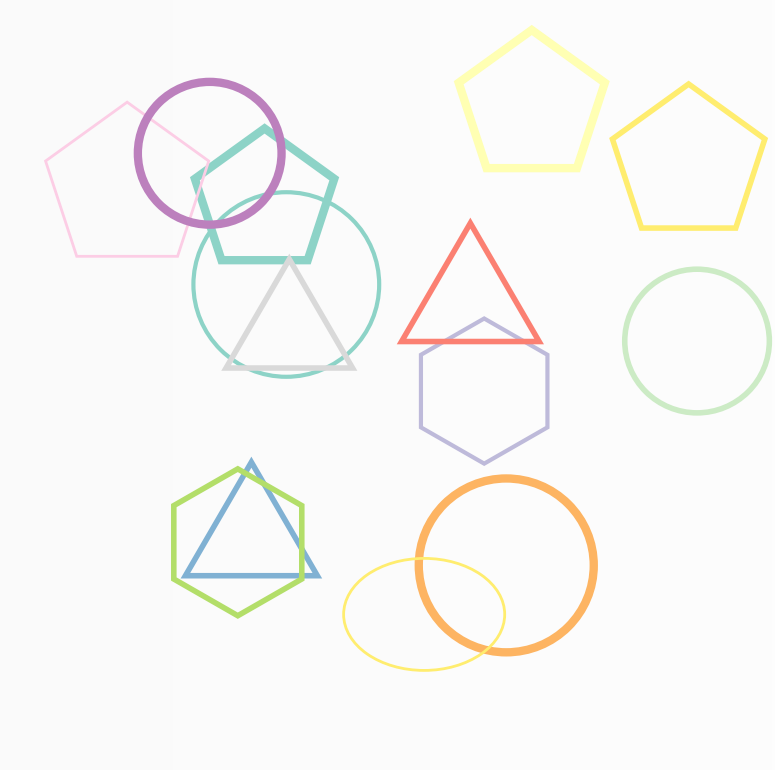[{"shape": "circle", "thickness": 1.5, "radius": 0.6, "center": [0.369, 0.631]}, {"shape": "pentagon", "thickness": 3, "radius": 0.47, "center": [0.341, 0.739]}, {"shape": "pentagon", "thickness": 3, "radius": 0.5, "center": [0.686, 0.862]}, {"shape": "hexagon", "thickness": 1.5, "radius": 0.47, "center": [0.625, 0.492]}, {"shape": "triangle", "thickness": 2, "radius": 0.51, "center": [0.607, 0.608]}, {"shape": "triangle", "thickness": 2, "radius": 0.49, "center": [0.324, 0.301]}, {"shape": "circle", "thickness": 3, "radius": 0.56, "center": [0.653, 0.266]}, {"shape": "hexagon", "thickness": 2, "radius": 0.48, "center": [0.307, 0.296]}, {"shape": "pentagon", "thickness": 1, "radius": 0.55, "center": [0.164, 0.757]}, {"shape": "triangle", "thickness": 2, "radius": 0.47, "center": [0.373, 0.569]}, {"shape": "circle", "thickness": 3, "radius": 0.46, "center": [0.271, 0.801]}, {"shape": "circle", "thickness": 2, "radius": 0.47, "center": [0.899, 0.557]}, {"shape": "pentagon", "thickness": 2, "radius": 0.52, "center": [0.889, 0.787]}, {"shape": "oval", "thickness": 1, "radius": 0.52, "center": [0.547, 0.202]}]